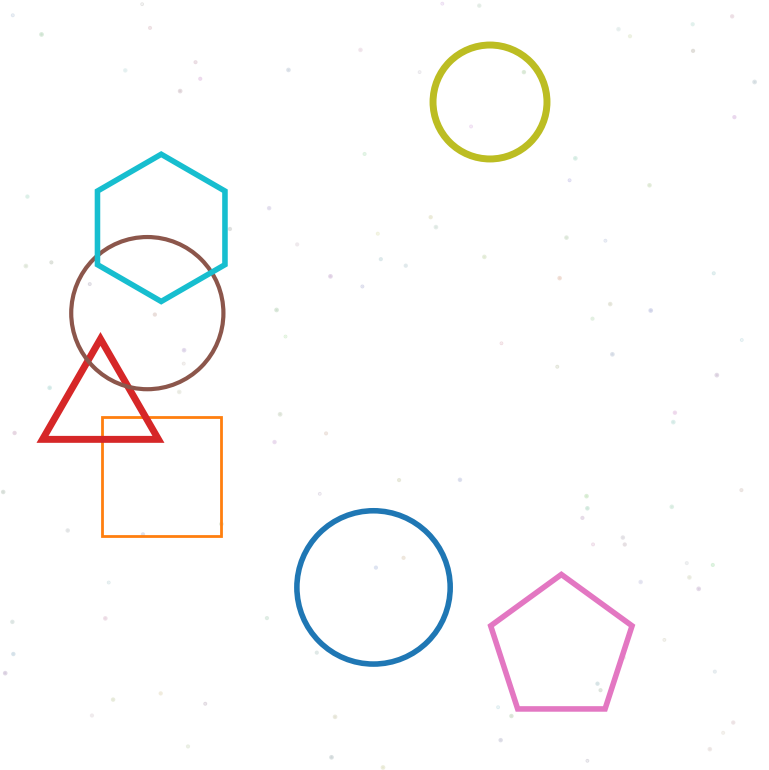[{"shape": "circle", "thickness": 2, "radius": 0.5, "center": [0.485, 0.237]}, {"shape": "square", "thickness": 1, "radius": 0.39, "center": [0.21, 0.381]}, {"shape": "triangle", "thickness": 2.5, "radius": 0.43, "center": [0.13, 0.473]}, {"shape": "circle", "thickness": 1.5, "radius": 0.49, "center": [0.191, 0.593]}, {"shape": "pentagon", "thickness": 2, "radius": 0.48, "center": [0.729, 0.157]}, {"shape": "circle", "thickness": 2.5, "radius": 0.37, "center": [0.636, 0.868]}, {"shape": "hexagon", "thickness": 2, "radius": 0.48, "center": [0.209, 0.704]}]